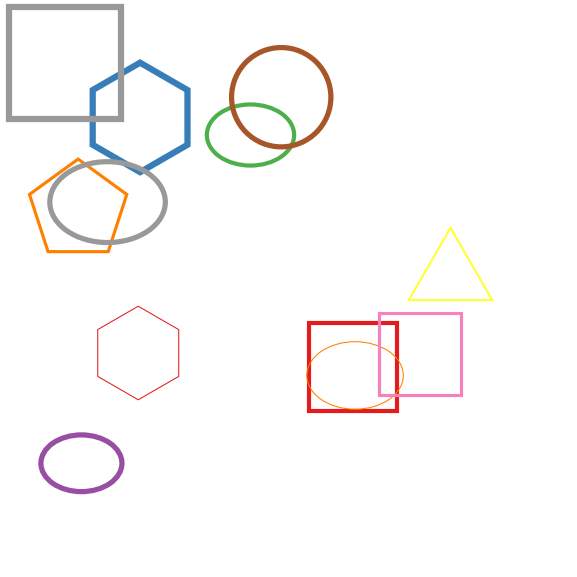[{"shape": "square", "thickness": 2, "radius": 0.38, "center": [0.611, 0.364]}, {"shape": "hexagon", "thickness": 0.5, "radius": 0.4, "center": [0.239, 0.388]}, {"shape": "hexagon", "thickness": 3, "radius": 0.47, "center": [0.243, 0.796]}, {"shape": "oval", "thickness": 2, "radius": 0.38, "center": [0.434, 0.765]}, {"shape": "oval", "thickness": 2.5, "radius": 0.35, "center": [0.141, 0.197]}, {"shape": "pentagon", "thickness": 1.5, "radius": 0.44, "center": [0.135, 0.635]}, {"shape": "oval", "thickness": 0.5, "radius": 0.42, "center": [0.615, 0.349]}, {"shape": "triangle", "thickness": 1, "radius": 0.42, "center": [0.78, 0.521]}, {"shape": "circle", "thickness": 2.5, "radius": 0.43, "center": [0.487, 0.831]}, {"shape": "square", "thickness": 1.5, "radius": 0.36, "center": [0.727, 0.386]}, {"shape": "oval", "thickness": 2.5, "radius": 0.5, "center": [0.186, 0.649]}, {"shape": "square", "thickness": 3, "radius": 0.49, "center": [0.112, 0.891]}]